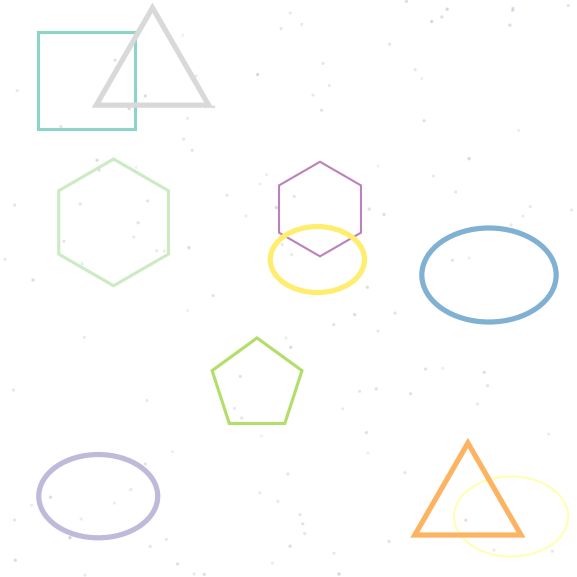[{"shape": "square", "thickness": 1.5, "radius": 0.42, "center": [0.15, 0.86]}, {"shape": "oval", "thickness": 1, "radius": 0.49, "center": [0.885, 0.105]}, {"shape": "oval", "thickness": 2.5, "radius": 0.52, "center": [0.17, 0.14]}, {"shape": "oval", "thickness": 2.5, "radius": 0.58, "center": [0.847, 0.523]}, {"shape": "triangle", "thickness": 2.5, "radius": 0.53, "center": [0.81, 0.126]}, {"shape": "pentagon", "thickness": 1.5, "radius": 0.41, "center": [0.445, 0.332]}, {"shape": "triangle", "thickness": 2.5, "radius": 0.56, "center": [0.264, 0.873]}, {"shape": "hexagon", "thickness": 1, "radius": 0.41, "center": [0.554, 0.637]}, {"shape": "hexagon", "thickness": 1.5, "radius": 0.55, "center": [0.197, 0.614]}, {"shape": "oval", "thickness": 2.5, "radius": 0.41, "center": [0.55, 0.55]}]